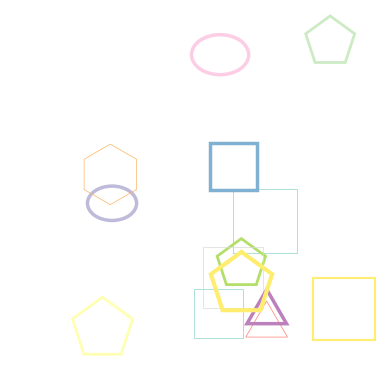[{"shape": "square", "thickness": 0.5, "radius": 0.42, "center": [0.689, 0.425]}, {"shape": "square", "thickness": 0.5, "radius": 0.32, "center": [0.568, 0.186]}, {"shape": "pentagon", "thickness": 2, "radius": 0.41, "center": [0.266, 0.146]}, {"shape": "oval", "thickness": 2.5, "radius": 0.32, "center": [0.291, 0.472]}, {"shape": "triangle", "thickness": 0.5, "radius": 0.31, "center": [0.692, 0.156]}, {"shape": "square", "thickness": 2.5, "radius": 0.3, "center": [0.607, 0.567]}, {"shape": "hexagon", "thickness": 0.5, "radius": 0.39, "center": [0.287, 0.547]}, {"shape": "pentagon", "thickness": 2, "radius": 0.33, "center": [0.627, 0.314]}, {"shape": "oval", "thickness": 2.5, "radius": 0.37, "center": [0.572, 0.858]}, {"shape": "square", "thickness": 0.5, "radius": 0.39, "center": [0.605, 0.279]}, {"shape": "triangle", "thickness": 2.5, "radius": 0.3, "center": [0.693, 0.189]}, {"shape": "pentagon", "thickness": 2, "radius": 0.33, "center": [0.858, 0.892]}, {"shape": "square", "thickness": 1.5, "radius": 0.4, "center": [0.893, 0.197]}, {"shape": "pentagon", "thickness": 3, "radius": 0.42, "center": [0.627, 0.262]}]